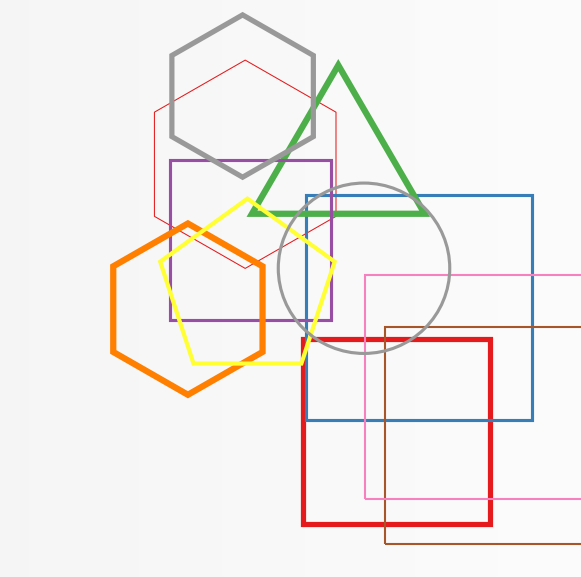[{"shape": "square", "thickness": 2.5, "radius": 0.8, "center": [0.682, 0.252]}, {"shape": "hexagon", "thickness": 0.5, "radius": 0.9, "center": [0.422, 0.715]}, {"shape": "square", "thickness": 1.5, "radius": 0.97, "center": [0.721, 0.466]}, {"shape": "triangle", "thickness": 3, "radius": 0.86, "center": [0.582, 0.715]}, {"shape": "square", "thickness": 1.5, "radius": 0.69, "center": [0.431, 0.584]}, {"shape": "hexagon", "thickness": 3, "radius": 0.74, "center": [0.323, 0.464]}, {"shape": "pentagon", "thickness": 2, "radius": 0.79, "center": [0.426, 0.497]}, {"shape": "square", "thickness": 1, "radius": 0.94, "center": [0.85, 0.245]}, {"shape": "square", "thickness": 1, "radius": 0.97, "center": [0.822, 0.329]}, {"shape": "hexagon", "thickness": 2.5, "radius": 0.7, "center": [0.417, 0.833]}, {"shape": "circle", "thickness": 1.5, "radius": 0.74, "center": [0.626, 0.535]}]